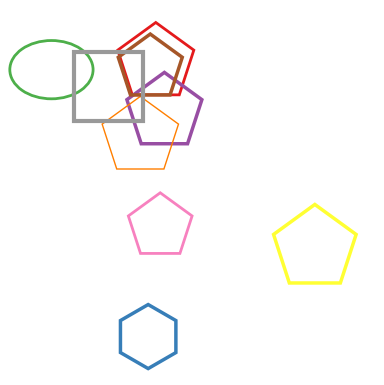[{"shape": "pentagon", "thickness": 2, "radius": 0.52, "center": [0.405, 0.838]}, {"shape": "hexagon", "thickness": 2.5, "radius": 0.42, "center": [0.385, 0.126]}, {"shape": "oval", "thickness": 2, "radius": 0.54, "center": [0.134, 0.819]}, {"shape": "pentagon", "thickness": 2.5, "radius": 0.51, "center": [0.427, 0.709]}, {"shape": "pentagon", "thickness": 1, "radius": 0.52, "center": [0.364, 0.645]}, {"shape": "pentagon", "thickness": 2.5, "radius": 0.56, "center": [0.818, 0.356]}, {"shape": "pentagon", "thickness": 2.5, "radius": 0.44, "center": [0.39, 0.824]}, {"shape": "pentagon", "thickness": 2, "radius": 0.44, "center": [0.416, 0.412]}, {"shape": "square", "thickness": 3, "radius": 0.45, "center": [0.283, 0.775]}]